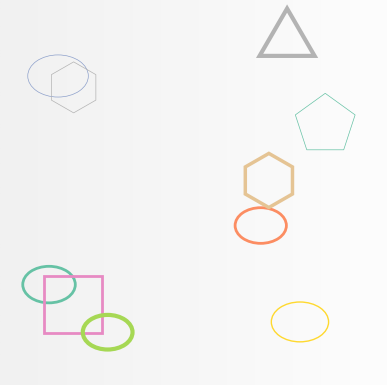[{"shape": "oval", "thickness": 2, "radius": 0.34, "center": [0.127, 0.261]}, {"shape": "pentagon", "thickness": 0.5, "radius": 0.41, "center": [0.839, 0.677]}, {"shape": "oval", "thickness": 2, "radius": 0.33, "center": [0.673, 0.414]}, {"shape": "oval", "thickness": 0.5, "radius": 0.39, "center": [0.15, 0.803]}, {"shape": "square", "thickness": 2, "radius": 0.37, "center": [0.189, 0.209]}, {"shape": "oval", "thickness": 3, "radius": 0.32, "center": [0.278, 0.137]}, {"shape": "oval", "thickness": 1, "radius": 0.37, "center": [0.774, 0.164]}, {"shape": "hexagon", "thickness": 2.5, "radius": 0.35, "center": [0.694, 0.531]}, {"shape": "hexagon", "thickness": 0.5, "radius": 0.33, "center": [0.19, 0.773]}, {"shape": "triangle", "thickness": 3, "radius": 0.41, "center": [0.741, 0.896]}]